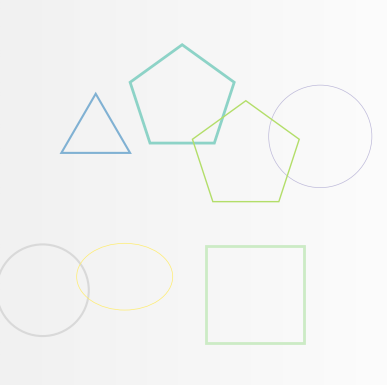[{"shape": "pentagon", "thickness": 2, "radius": 0.71, "center": [0.47, 0.743]}, {"shape": "circle", "thickness": 0.5, "radius": 0.67, "center": [0.827, 0.646]}, {"shape": "triangle", "thickness": 1.5, "radius": 0.51, "center": [0.247, 0.654]}, {"shape": "pentagon", "thickness": 1, "radius": 0.72, "center": [0.634, 0.593]}, {"shape": "circle", "thickness": 1.5, "radius": 0.6, "center": [0.11, 0.246]}, {"shape": "square", "thickness": 2, "radius": 0.63, "center": [0.658, 0.235]}, {"shape": "oval", "thickness": 0.5, "radius": 0.62, "center": [0.322, 0.281]}]